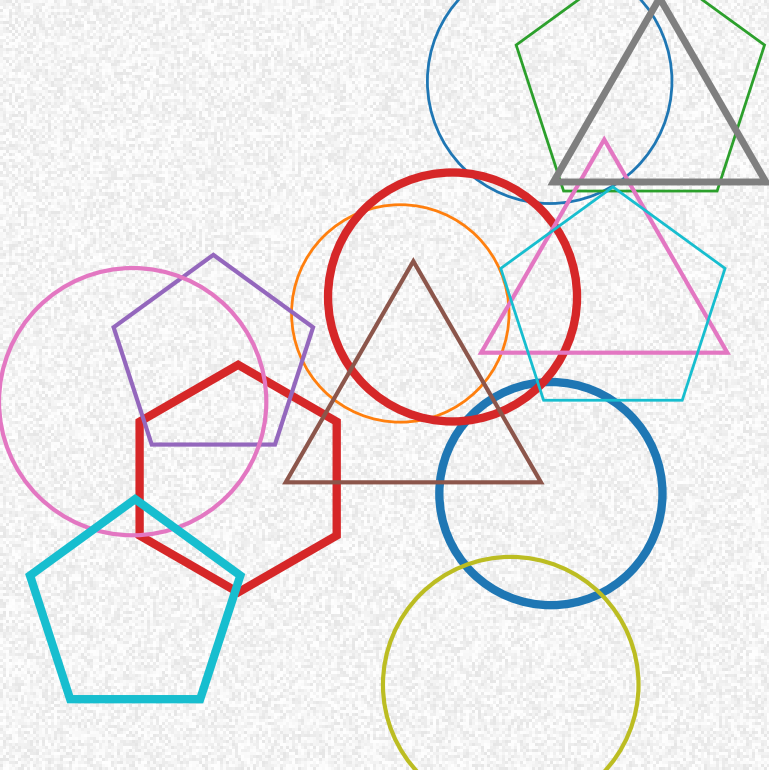[{"shape": "circle", "thickness": 1, "radius": 0.79, "center": [0.714, 0.894]}, {"shape": "circle", "thickness": 3, "radius": 0.72, "center": [0.715, 0.359]}, {"shape": "circle", "thickness": 1, "radius": 0.71, "center": [0.52, 0.593]}, {"shape": "pentagon", "thickness": 1, "radius": 0.85, "center": [0.832, 0.889]}, {"shape": "hexagon", "thickness": 3, "radius": 0.74, "center": [0.309, 0.378]}, {"shape": "circle", "thickness": 3, "radius": 0.81, "center": [0.588, 0.614]}, {"shape": "pentagon", "thickness": 1.5, "radius": 0.68, "center": [0.277, 0.533]}, {"shape": "triangle", "thickness": 1.5, "radius": 0.96, "center": [0.537, 0.469]}, {"shape": "circle", "thickness": 1.5, "radius": 0.87, "center": [0.172, 0.478]}, {"shape": "triangle", "thickness": 1.5, "radius": 0.92, "center": [0.785, 0.634]}, {"shape": "triangle", "thickness": 2.5, "radius": 0.8, "center": [0.857, 0.843]}, {"shape": "circle", "thickness": 1.5, "radius": 0.83, "center": [0.663, 0.111]}, {"shape": "pentagon", "thickness": 1, "radius": 0.77, "center": [0.796, 0.604]}, {"shape": "pentagon", "thickness": 3, "radius": 0.72, "center": [0.176, 0.208]}]